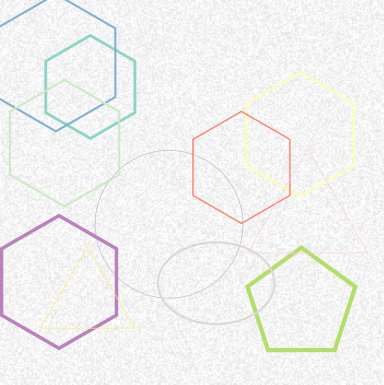[{"shape": "hexagon", "thickness": 2, "radius": 0.67, "center": [0.235, 0.774]}, {"shape": "hexagon", "thickness": 1.5, "radius": 0.81, "center": [0.779, 0.65]}, {"shape": "circle", "thickness": 0.5, "radius": 0.96, "center": [0.439, 0.417]}, {"shape": "hexagon", "thickness": 1, "radius": 0.73, "center": [0.627, 0.565]}, {"shape": "hexagon", "thickness": 1.5, "radius": 0.89, "center": [0.145, 0.837]}, {"shape": "pentagon", "thickness": 3, "radius": 0.74, "center": [0.783, 0.21]}, {"shape": "triangle", "thickness": 0.5, "radius": 0.9, "center": [0.8, 0.433]}, {"shape": "oval", "thickness": 1.5, "radius": 0.76, "center": [0.561, 0.264]}, {"shape": "hexagon", "thickness": 2.5, "radius": 0.86, "center": [0.153, 0.268]}, {"shape": "hexagon", "thickness": 1.5, "radius": 0.82, "center": [0.168, 0.628]}, {"shape": "triangle", "thickness": 0.5, "radius": 0.7, "center": [0.228, 0.218]}]